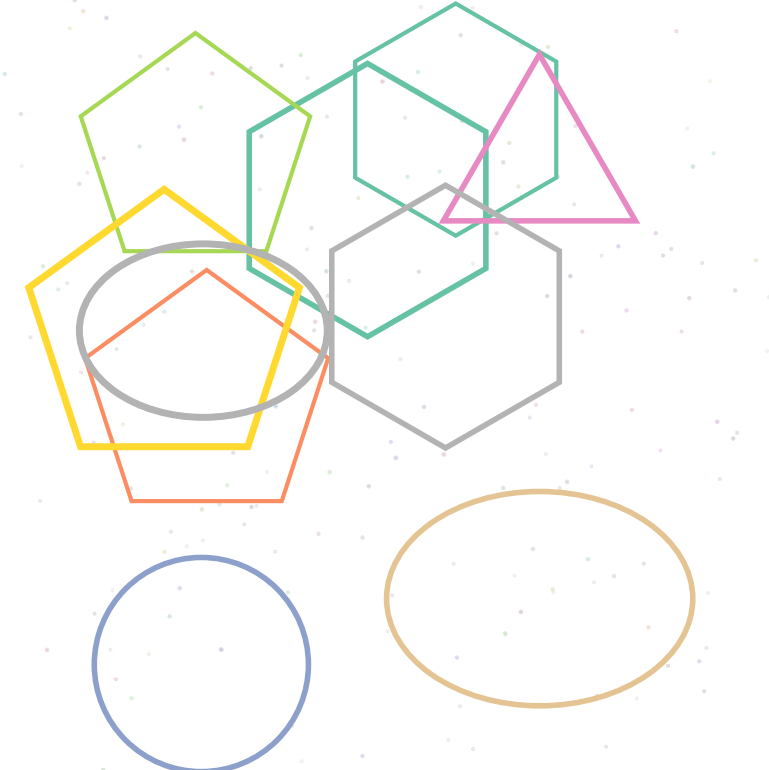[{"shape": "hexagon", "thickness": 2, "radius": 0.89, "center": [0.477, 0.74]}, {"shape": "hexagon", "thickness": 1.5, "radius": 0.75, "center": [0.592, 0.845]}, {"shape": "pentagon", "thickness": 1.5, "radius": 0.83, "center": [0.268, 0.483]}, {"shape": "circle", "thickness": 2, "radius": 0.7, "center": [0.262, 0.137]}, {"shape": "triangle", "thickness": 2, "radius": 0.72, "center": [0.701, 0.785]}, {"shape": "pentagon", "thickness": 1.5, "radius": 0.78, "center": [0.254, 0.801]}, {"shape": "pentagon", "thickness": 2.5, "radius": 0.92, "center": [0.213, 0.569]}, {"shape": "oval", "thickness": 2, "radius": 0.99, "center": [0.701, 0.223]}, {"shape": "oval", "thickness": 2.5, "radius": 0.8, "center": [0.264, 0.571]}, {"shape": "hexagon", "thickness": 2, "radius": 0.85, "center": [0.579, 0.589]}]